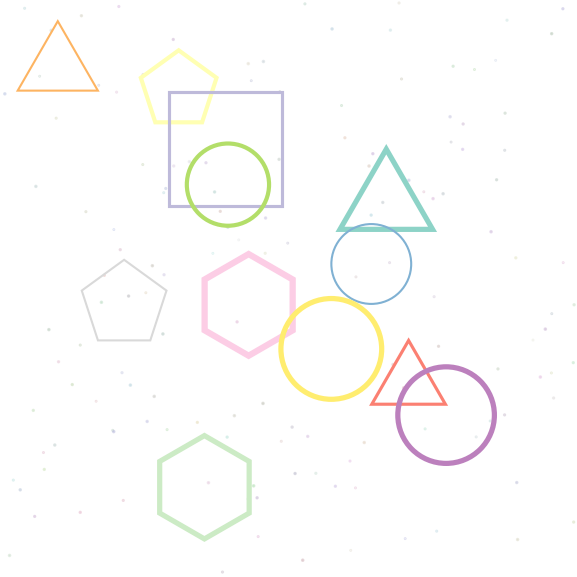[{"shape": "triangle", "thickness": 2.5, "radius": 0.46, "center": [0.669, 0.648]}, {"shape": "pentagon", "thickness": 2, "radius": 0.34, "center": [0.309, 0.843]}, {"shape": "square", "thickness": 1.5, "radius": 0.49, "center": [0.391, 0.741]}, {"shape": "triangle", "thickness": 1.5, "radius": 0.37, "center": [0.708, 0.336]}, {"shape": "circle", "thickness": 1, "radius": 0.35, "center": [0.643, 0.542]}, {"shape": "triangle", "thickness": 1, "radius": 0.4, "center": [0.1, 0.882]}, {"shape": "circle", "thickness": 2, "radius": 0.36, "center": [0.395, 0.679]}, {"shape": "hexagon", "thickness": 3, "radius": 0.44, "center": [0.431, 0.471]}, {"shape": "pentagon", "thickness": 1, "radius": 0.39, "center": [0.215, 0.472]}, {"shape": "circle", "thickness": 2.5, "radius": 0.42, "center": [0.772, 0.28]}, {"shape": "hexagon", "thickness": 2.5, "radius": 0.45, "center": [0.354, 0.155]}, {"shape": "circle", "thickness": 2.5, "radius": 0.44, "center": [0.574, 0.395]}]